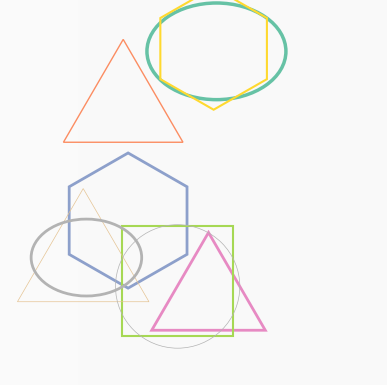[{"shape": "oval", "thickness": 2.5, "radius": 0.9, "center": [0.559, 0.867]}, {"shape": "triangle", "thickness": 1, "radius": 0.89, "center": [0.318, 0.72]}, {"shape": "hexagon", "thickness": 2, "radius": 0.88, "center": [0.331, 0.427]}, {"shape": "triangle", "thickness": 2, "radius": 0.85, "center": [0.538, 0.227]}, {"shape": "square", "thickness": 1.5, "radius": 0.72, "center": [0.459, 0.271]}, {"shape": "hexagon", "thickness": 1.5, "radius": 0.79, "center": [0.551, 0.874]}, {"shape": "triangle", "thickness": 0.5, "radius": 0.98, "center": [0.215, 0.314]}, {"shape": "oval", "thickness": 2, "radius": 0.71, "center": [0.223, 0.331]}, {"shape": "circle", "thickness": 0.5, "radius": 0.8, "center": [0.458, 0.256]}]